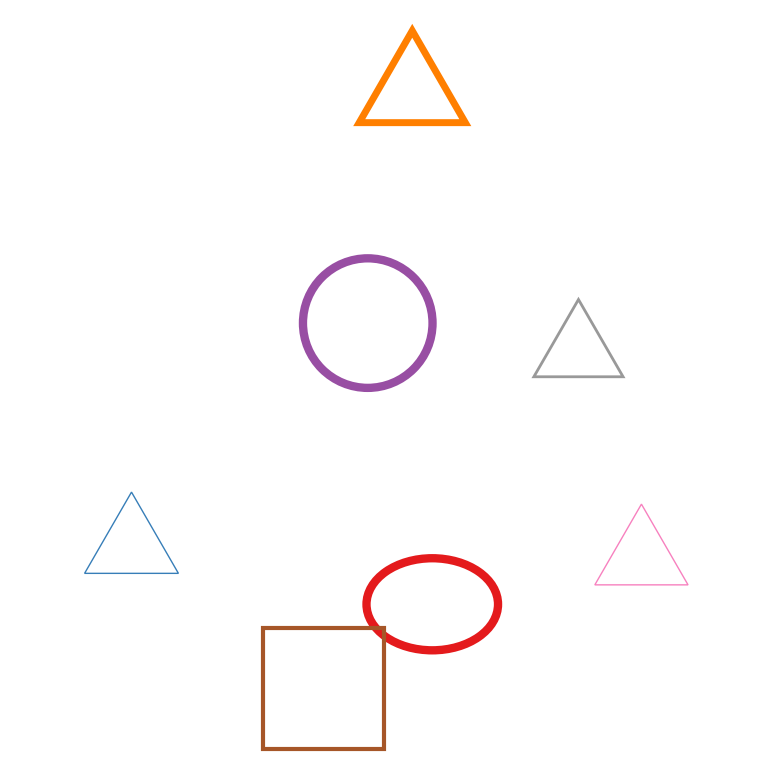[{"shape": "oval", "thickness": 3, "radius": 0.43, "center": [0.561, 0.215]}, {"shape": "triangle", "thickness": 0.5, "radius": 0.35, "center": [0.171, 0.291]}, {"shape": "circle", "thickness": 3, "radius": 0.42, "center": [0.478, 0.58]}, {"shape": "triangle", "thickness": 2.5, "radius": 0.4, "center": [0.535, 0.88]}, {"shape": "square", "thickness": 1.5, "radius": 0.39, "center": [0.42, 0.106]}, {"shape": "triangle", "thickness": 0.5, "radius": 0.35, "center": [0.833, 0.275]}, {"shape": "triangle", "thickness": 1, "radius": 0.33, "center": [0.751, 0.544]}]